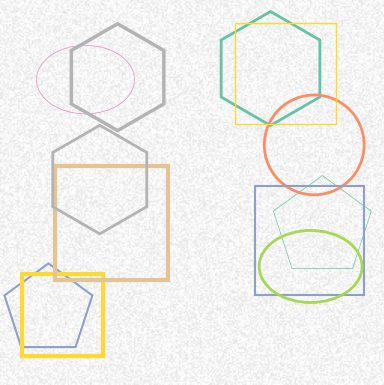[{"shape": "pentagon", "thickness": 0.5, "radius": 0.67, "center": [0.837, 0.41]}, {"shape": "hexagon", "thickness": 2, "radius": 0.74, "center": [0.703, 0.822]}, {"shape": "circle", "thickness": 2, "radius": 0.65, "center": [0.816, 0.624]}, {"shape": "pentagon", "thickness": 1.5, "radius": 0.6, "center": [0.126, 0.196]}, {"shape": "square", "thickness": 1.5, "radius": 0.71, "center": [0.803, 0.375]}, {"shape": "oval", "thickness": 0.5, "radius": 0.64, "center": [0.222, 0.793]}, {"shape": "oval", "thickness": 2, "radius": 0.67, "center": [0.807, 0.308]}, {"shape": "square", "thickness": 3, "radius": 0.53, "center": [0.162, 0.182]}, {"shape": "square", "thickness": 1, "radius": 0.65, "center": [0.741, 0.809]}, {"shape": "square", "thickness": 3, "radius": 0.74, "center": [0.29, 0.42]}, {"shape": "hexagon", "thickness": 2.5, "radius": 0.69, "center": [0.305, 0.799]}, {"shape": "hexagon", "thickness": 2, "radius": 0.7, "center": [0.259, 0.534]}]